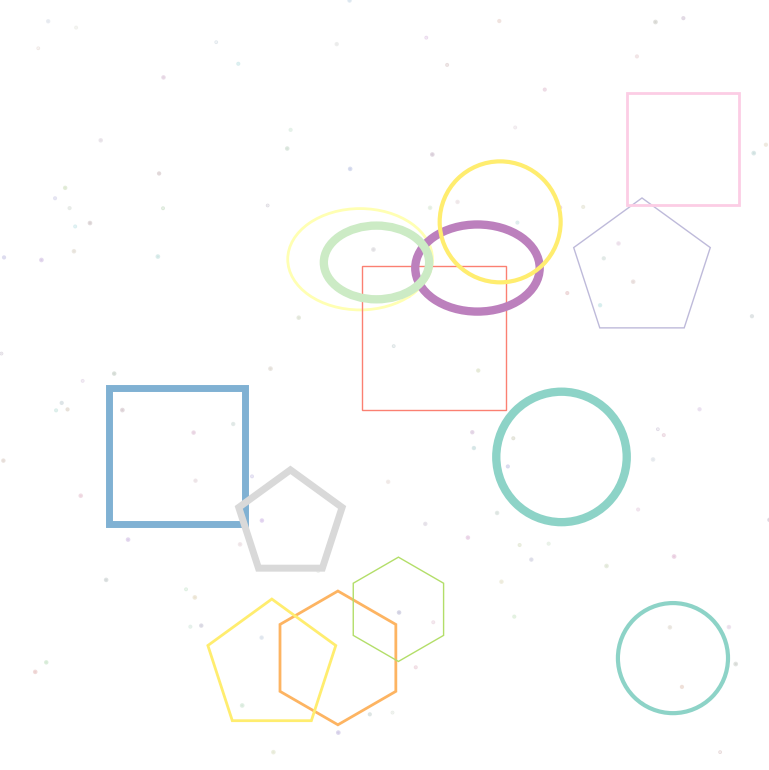[{"shape": "circle", "thickness": 1.5, "radius": 0.36, "center": [0.874, 0.145]}, {"shape": "circle", "thickness": 3, "radius": 0.42, "center": [0.729, 0.407]}, {"shape": "oval", "thickness": 1, "radius": 0.47, "center": [0.468, 0.663]}, {"shape": "pentagon", "thickness": 0.5, "radius": 0.47, "center": [0.834, 0.65]}, {"shape": "square", "thickness": 0.5, "radius": 0.47, "center": [0.563, 0.561]}, {"shape": "square", "thickness": 2.5, "radius": 0.44, "center": [0.229, 0.408]}, {"shape": "hexagon", "thickness": 1, "radius": 0.43, "center": [0.439, 0.146]}, {"shape": "hexagon", "thickness": 0.5, "radius": 0.34, "center": [0.517, 0.209]}, {"shape": "square", "thickness": 1, "radius": 0.36, "center": [0.887, 0.807]}, {"shape": "pentagon", "thickness": 2.5, "radius": 0.35, "center": [0.377, 0.319]}, {"shape": "oval", "thickness": 3, "radius": 0.4, "center": [0.62, 0.652]}, {"shape": "oval", "thickness": 3, "radius": 0.34, "center": [0.489, 0.659]}, {"shape": "pentagon", "thickness": 1, "radius": 0.44, "center": [0.353, 0.135]}, {"shape": "circle", "thickness": 1.5, "radius": 0.39, "center": [0.65, 0.712]}]